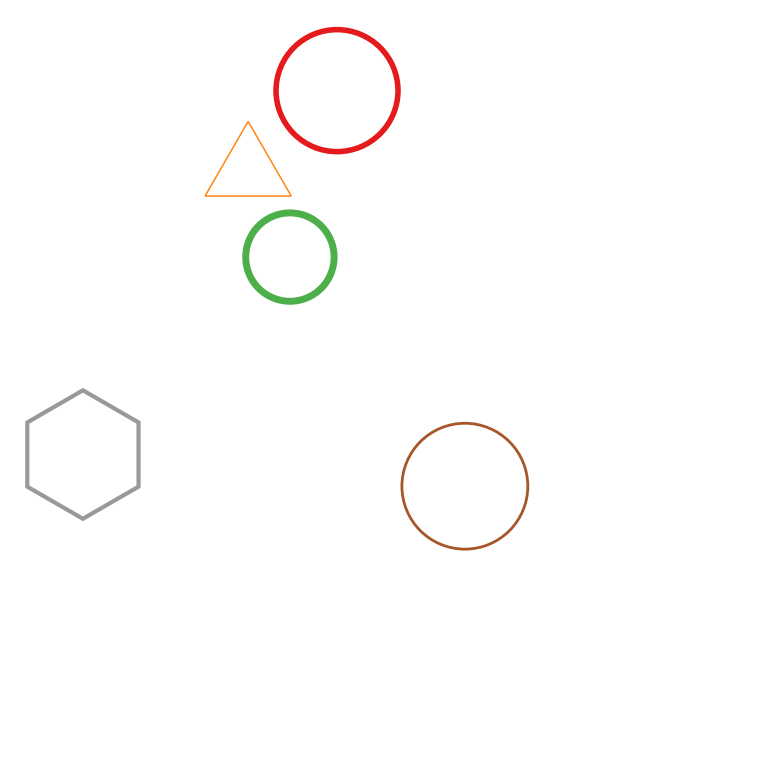[{"shape": "circle", "thickness": 2, "radius": 0.4, "center": [0.438, 0.882]}, {"shape": "circle", "thickness": 2.5, "radius": 0.29, "center": [0.377, 0.666]}, {"shape": "triangle", "thickness": 0.5, "radius": 0.32, "center": [0.322, 0.778]}, {"shape": "circle", "thickness": 1, "radius": 0.41, "center": [0.604, 0.369]}, {"shape": "hexagon", "thickness": 1.5, "radius": 0.42, "center": [0.108, 0.41]}]